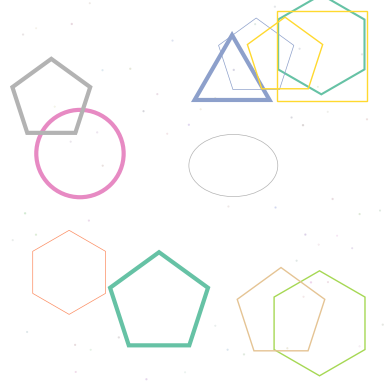[{"shape": "hexagon", "thickness": 1.5, "radius": 0.65, "center": [0.835, 0.885]}, {"shape": "pentagon", "thickness": 3, "radius": 0.67, "center": [0.413, 0.211]}, {"shape": "hexagon", "thickness": 0.5, "radius": 0.55, "center": [0.18, 0.293]}, {"shape": "triangle", "thickness": 3, "radius": 0.56, "center": [0.603, 0.797]}, {"shape": "pentagon", "thickness": 0.5, "radius": 0.51, "center": [0.665, 0.85]}, {"shape": "circle", "thickness": 3, "radius": 0.57, "center": [0.208, 0.601]}, {"shape": "hexagon", "thickness": 1, "radius": 0.68, "center": [0.83, 0.16]}, {"shape": "pentagon", "thickness": 1, "radius": 0.51, "center": [0.74, 0.853]}, {"shape": "square", "thickness": 1, "radius": 0.58, "center": [0.836, 0.855]}, {"shape": "pentagon", "thickness": 1, "radius": 0.6, "center": [0.73, 0.186]}, {"shape": "pentagon", "thickness": 3, "radius": 0.53, "center": [0.133, 0.741]}, {"shape": "oval", "thickness": 0.5, "radius": 0.58, "center": [0.606, 0.57]}]